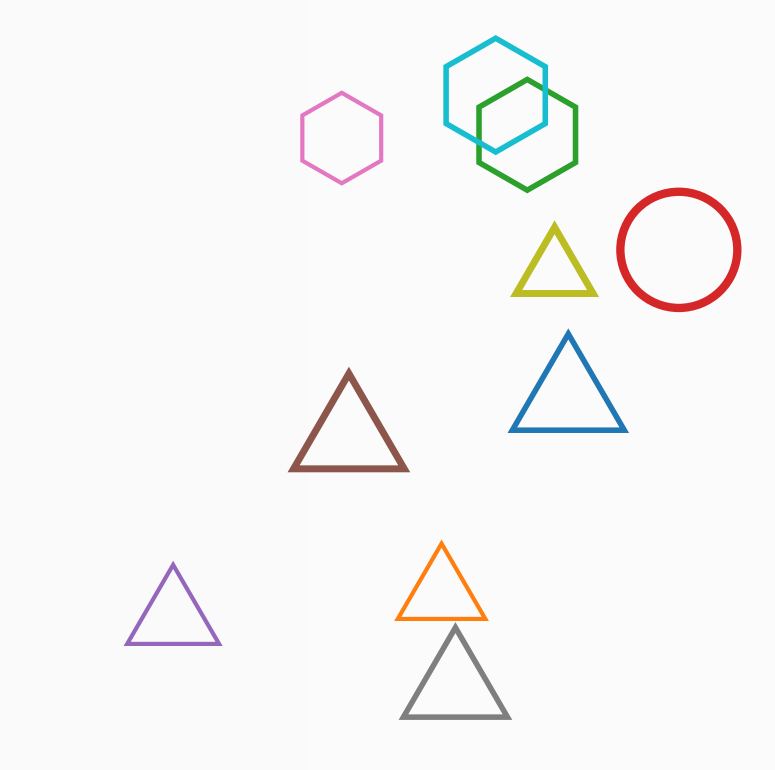[{"shape": "triangle", "thickness": 2, "radius": 0.42, "center": [0.733, 0.483]}, {"shape": "triangle", "thickness": 1.5, "radius": 0.33, "center": [0.57, 0.229]}, {"shape": "hexagon", "thickness": 2, "radius": 0.36, "center": [0.68, 0.825]}, {"shape": "circle", "thickness": 3, "radius": 0.38, "center": [0.876, 0.676]}, {"shape": "triangle", "thickness": 1.5, "radius": 0.34, "center": [0.223, 0.198]}, {"shape": "triangle", "thickness": 2.5, "radius": 0.41, "center": [0.45, 0.432]}, {"shape": "hexagon", "thickness": 1.5, "radius": 0.29, "center": [0.441, 0.821]}, {"shape": "triangle", "thickness": 2, "radius": 0.39, "center": [0.588, 0.107]}, {"shape": "triangle", "thickness": 2.5, "radius": 0.29, "center": [0.716, 0.647]}, {"shape": "hexagon", "thickness": 2, "radius": 0.37, "center": [0.64, 0.876]}]